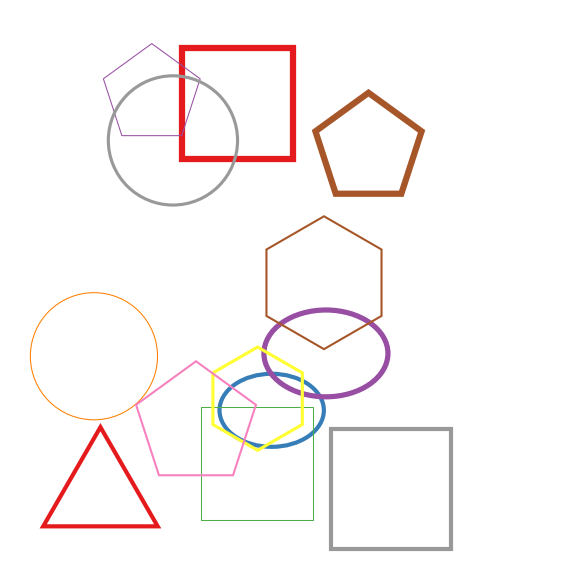[{"shape": "square", "thickness": 3, "radius": 0.48, "center": [0.411, 0.821]}, {"shape": "triangle", "thickness": 2, "radius": 0.57, "center": [0.174, 0.145]}, {"shape": "oval", "thickness": 2, "radius": 0.45, "center": [0.47, 0.289]}, {"shape": "square", "thickness": 0.5, "radius": 0.49, "center": [0.445, 0.196]}, {"shape": "oval", "thickness": 2.5, "radius": 0.54, "center": [0.564, 0.387]}, {"shape": "pentagon", "thickness": 0.5, "radius": 0.44, "center": [0.263, 0.835]}, {"shape": "circle", "thickness": 0.5, "radius": 0.55, "center": [0.163, 0.382]}, {"shape": "hexagon", "thickness": 1.5, "radius": 0.45, "center": [0.446, 0.309]}, {"shape": "hexagon", "thickness": 1, "radius": 0.58, "center": [0.561, 0.51]}, {"shape": "pentagon", "thickness": 3, "radius": 0.48, "center": [0.638, 0.742]}, {"shape": "pentagon", "thickness": 1, "radius": 0.55, "center": [0.339, 0.264]}, {"shape": "square", "thickness": 2, "radius": 0.52, "center": [0.676, 0.153]}, {"shape": "circle", "thickness": 1.5, "radius": 0.56, "center": [0.299, 0.756]}]